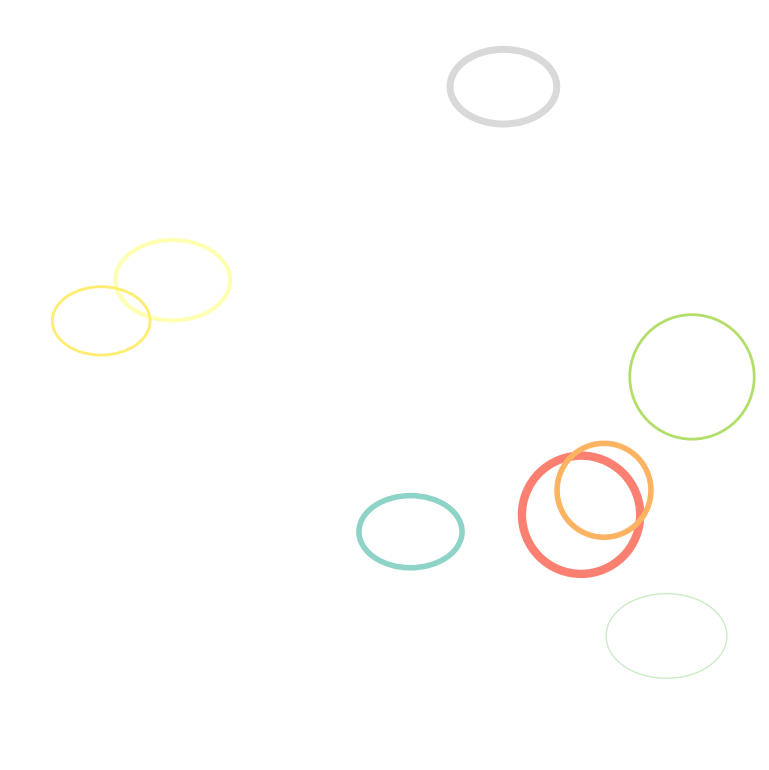[{"shape": "oval", "thickness": 2, "radius": 0.33, "center": [0.533, 0.309]}, {"shape": "oval", "thickness": 1.5, "radius": 0.37, "center": [0.224, 0.636]}, {"shape": "circle", "thickness": 3, "radius": 0.38, "center": [0.755, 0.331]}, {"shape": "circle", "thickness": 2, "radius": 0.3, "center": [0.784, 0.363]}, {"shape": "circle", "thickness": 1, "radius": 0.4, "center": [0.899, 0.511]}, {"shape": "oval", "thickness": 2.5, "radius": 0.35, "center": [0.654, 0.887]}, {"shape": "oval", "thickness": 0.5, "radius": 0.39, "center": [0.866, 0.174]}, {"shape": "oval", "thickness": 1, "radius": 0.32, "center": [0.131, 0.583]}]